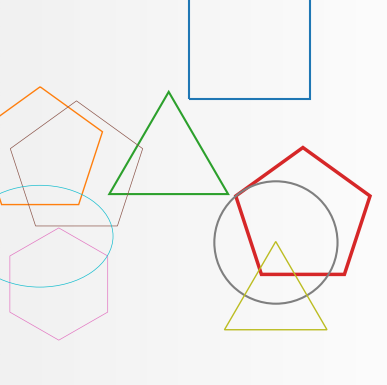[{"shape": "square", "thickness": 1.5, "radius": 0.78, "center": [0.643, 0.9]}, {"shape": "pentagon", "thickness": 1, "radius": 0.85, "center": [0.104, 0.605]}, {"shape": "triangle", "thickness": 1.5, "radius": 0.89, "center": [0.435, 0.584]}, {"shape": "pentagon", "thickness": 2.5, "radius": 0.91, "center": [0.782, 0.435]}, {"shape": "pentagon", "thickness": 0.5, "radius": 0.9, "center": [0.197, 0.558]}, {"shape": "hexagon", "thickness": 0.5, "radius": 0.73, "center": [0.152, 0.262]}, {"shape": "circle", "thickness": 1.5, "radius": 0.79, "center": [0.712, 0.37]}, {"shape": "triangle", "thickness": 1, "radius": 0.76, "center": [0.712, 0.22]}, {"shape": "oval", "thickness": 0.5, "radius": 0.94, "center": [0.103, 0.386]}]